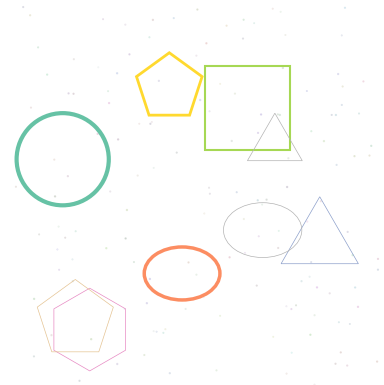[{"shape": "circle", "thickness": 3, "radius": 0.6, "center": [0.163, 0.586]}, {"shape": "oval", "thickness": 2.5, "radius": 0.49, "center": [0.473, 0.29]}, {"shape": "triangle", "thickness": 0.5, "radius": 0.58, "center": [0.83, 0.373]}, {"shape": "hexagon", "thickness": 0.5, "radius": 0.54, "center": [0.233, 0.144]}, {"shape": "square", "thickness": 1.5, "radius": 0.55, "center": [0.643, 0.719]}, {"shape": "pentagon", "thickness": 2, "radius": 0.45, "center": [0.44, 0.773]}, {"shape": "pentagon", "thickness": 0.5, "radius": 0.52, "center": [0.196, 0.17]}, {"shape": "triangle", "thickness": 0.5, "radius": 0.41, "center": [0.714, 0.624]}, {"shape": "oval", "thickness": 0.5, "radius": 0.51, "center": [0.682, 0.402]}]